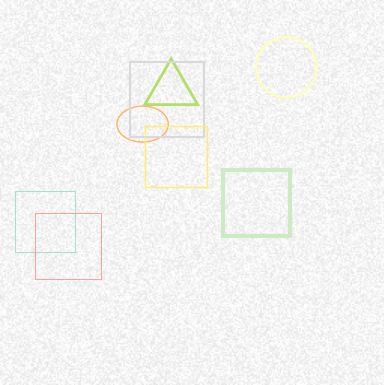[{"shape": "square", "thickness": 0.5, "radius": 0.39, "center": [0.116, 0.425]}, {"shape": "circle", "thickness": 1.5, "radius": 0.39, "center": [0.744, 0.825]}, {"shape": "square", "thickness": 0.5, "radius": 0.43, "center": [0.178, 0.361]}, {"shape": "oval", "thickness": 1, "radius": 0.33, "center": [0.37, 0.678]}, {"shape": "triangle", "thickness": 2, "radius": 0.4, "center": [0.445, 0.768]}, {"shape": "square", "thickness": 1.5, "radius": 0.49, "center": [0.434, 0.742]}, {"shape": "square", "thickness": 3, "radius": 0.43, "center": [0.666, 0.473]}, {"shape": "square", "thickness": 1, "radius": 0.4, "center": [0.457, 0.593]}]